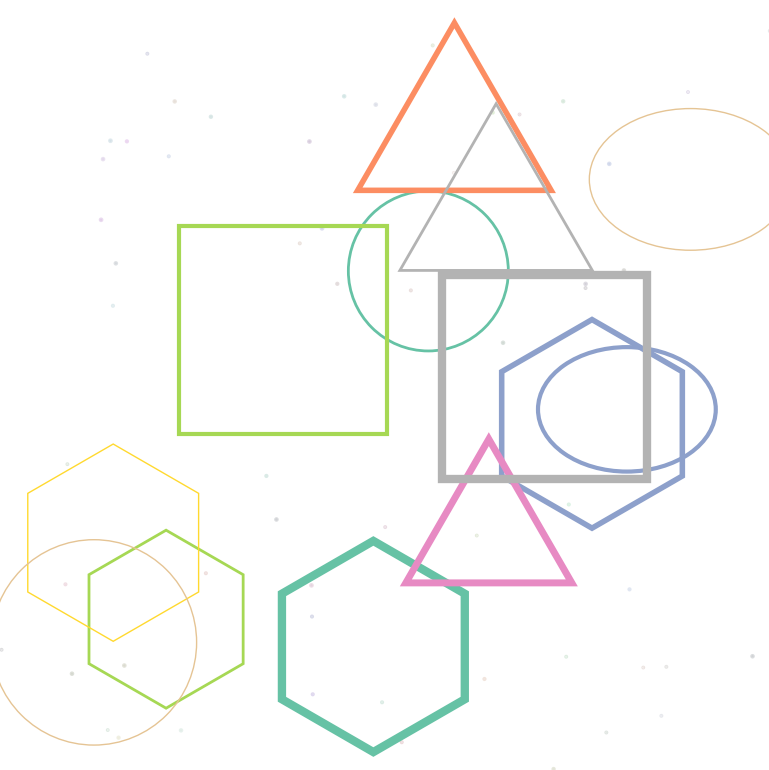[{"shape": "hexagon", "thickness": 3, "radius": 0.69, "center": [0.485, 0.16]}, {"shape": "circle", "thickness": 1, "radius": 0.52, "center": [0.556, 0.648]}, {"shape": "triangle", "thickness": 2, "radius": 0.73, "center": [0.59, 0.825]}, {"shape": "hexagon", "thickness": 2, "radius": 0.68, "center": [0.769, 0.45]}, {"shape": "oval", "thickness": 1.5, "radius": 0.58, "center": [0.814, 0.468]}, {"shape": "triangle", "thickness": 2.5, "radius": 0.62, "center": [0.635, 0.305]}, {"shape": "square", "thickness": 1.5, "radius": 0.68, "center": [0.367, 0.571]}, {"shape": "hexagon", "thickness": 1, "radius": 0.58, "center": [0.216, 0.196]}, {"shape": "hexagon", "thickness": 0.5, "radius": 0.64, "center": [0.147, 0.295]}, {"shape": "oval", "thickness": 0.5, "radius": 0.66, "center": [0.897, 0.767]}, {"shape": "circle", "thickness": 0.5, "radius": 0.67, "center": [0.122, 0.166]}, {"shape": "square", "thickness": 3, "radius": 0.67, "center": [0.707, 0.51]}, {"shape": "triangle", "thickness": 1, "radius": 0.72, "center": [0.644, 0.721]}]